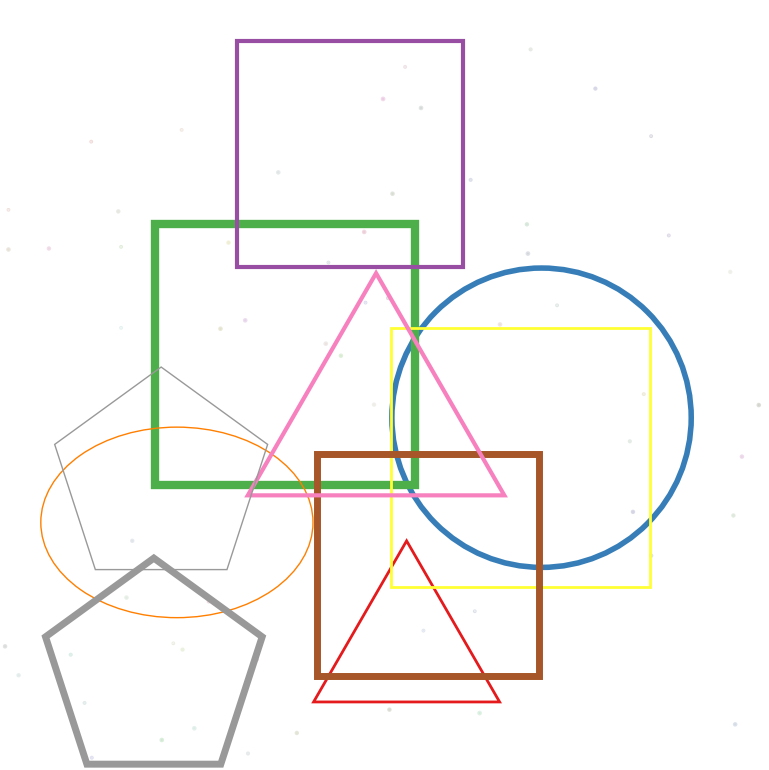[{"shape": "triangle", "thickness": 1, "radius": 0.7, "center": [0.528, 0.158]}, {"shape": "circle", "thickness": 2, "radius": 0.97, "center": [0.703, 0.458]}, {"shape": "square", "thickness": 3, "radius": 0.85, "center": [0.37, 0.54]}, {"shape": "square", "thickness": 1.5, "radius": 0.73, "center": [0.455, 0.8]}, {"shape": "oval", "thickness": 0.5, "radius": 0.88, "center": [0.23, 0.322]}, {"shape": "square", "thickness": 1, "radius": 0.84, "center": [0.676, 0.406]}, {"shape": "square", "thickness": 2.5, "radius": 0.72, "center": [0.556, 0.266]}, {"shape": "triangle", "thickness": 1.5, "radius": 0.96, "center": [0.488, 0.453]}, {"shape": "pentagon", "thickness": 0.5, "radius": 0.73, "center": [0.209, 0.378]}, {"shape": "pentagon", "thickness": 2.5, "radius": 0.74, "center": [0.2, 0.127]}]